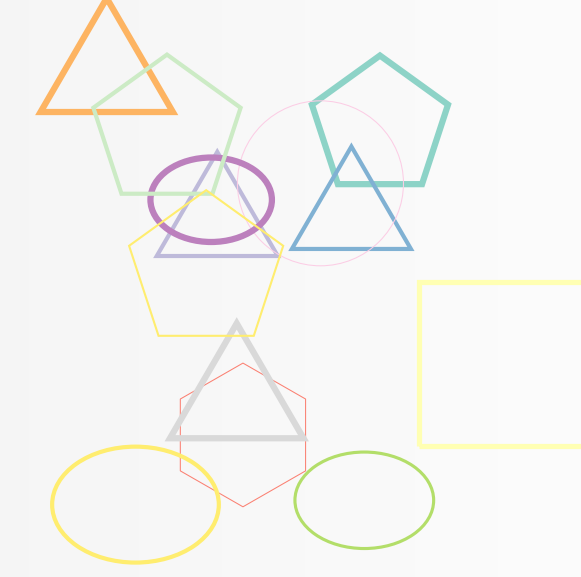[{"shape": "pentagon", "thickness": 3, "radius": 0.62, "center": [0.654, 0.78]}, {"shape": "square", "thickness": 2.5, "radius": 0.71, "center": [0.863, 0.369]}, {"shape": "triangle", "thickness": 2, "radius": 0.6, "center": [0.374, 0.616]}, {"shape": "hexagon", "thickness": 0.5, "radius": 0.62, "center": [0.418, 0.246]}, {"shape": "triangle", "thickness": 2, "radius": 0.59, "center": [0.605, 0.627]}, {"shape": "triangle", "thickness": 3, "radius": 0.66, "center": [0.184, 0.871]}, {"shape": "oval", "thickness": 1.5, "radius": 0.6, "center": [0.627, 0.133]}, {"shape": "circle", "thickness": 0.5, "radius": 0.71, "center": [0.551, 0.682]}, {"shape": "triangle", "thickness": 3, "radius": 0.66, "center": [0.407, 0.307]}, {"shape": "oval", "thickness": 3, "radius": 0.52, "center": [0.363, 0.653]}, {"shape": "pentagon", "thickness": 2, "radius": 0.67, "center": [0.287, 0.771]}, {"shape": "oval", "thickness": 2, "radius": 0.72, "center": [0.233, 0.125]}, {"shape": "pentagon", "thickness": 1, "radius": 0.7, "center": [0.355, 0.53]}]